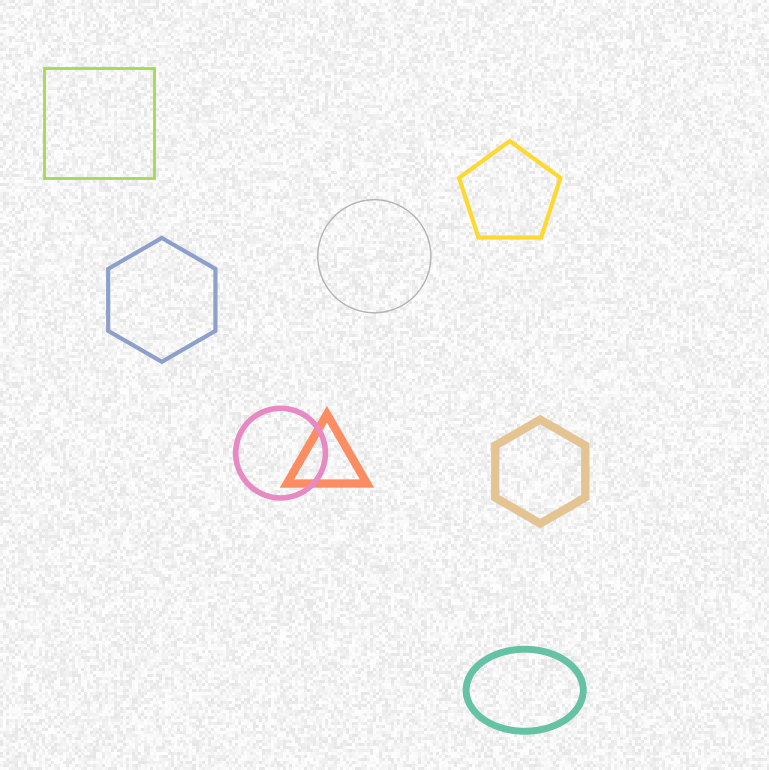[{"shape": "oval", "thickness": 2.5, "radius": 0.38, "center": [0.681, 0.104]}, {"shape": "triangle", "thickness": 3, "radius": 0.3, "center": [0.425, 0.402]}, {"shape": "hexagon", "thickness": 1.5, "radius": 0.4, "center": [0.21, 0.611]}, {"shape": "circle", "thickness": 2, "radius": 0.29, "center": [0.364, 0.412]}, {"shape": "square", "thickness": 1, "radius": 0.36, "center": [0.129, 0.84]}, {"shape": "pentagon", "thickness": 1.5, "radius": 0.35, "center": [0.662, 0.748]}, {"shape": "hexagon", "thickness": 3, "radius": 0.34, "center": [0.702, 0.388]}, {"shape": "circle", "thickness": 0.5, "radius": 0.37, "center": [0.486, 0.667]}]